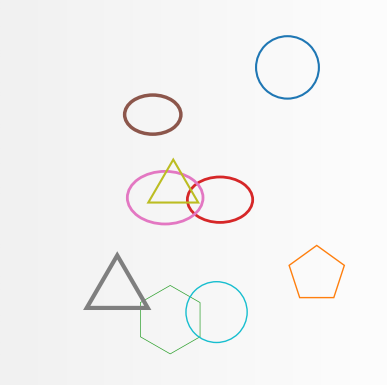[{"shape": "circle", "thickness": 1.5, "radius": 0.41, "center": [0.742, 0.825]}, {"shape": "pentagon", "thickness": 1, "radius": 0.37, "center": [0.817, 0.288]}, {"shape": "hexagon", "thickness": 0.5, "radius": 0.44, "center": [0.439, 0.17]}, {"shape": "oval", "thickness": 2, "radius": 0.42, "center": [0.568, 0.481]}, {"shape": "oval", "thickness": 2.5, "radius": 0.36, "center": [0.394, 0.702]}, {"shape": "oval", "thickness": 2, "radius": 0.49, "center": [0.426, 0.487]}, {"shape": "triangle", "thickness": 3, "radius": 0.46, "center": [0.303, 0.246]}, {"shape": "triangle", "thickness": 1.5, "radius": 0.37, "center": [0.447, 0.511]}, {"shape": "circle", "thickness": 1, "radius": 0.39, "center": [0.559, 0.189]}]